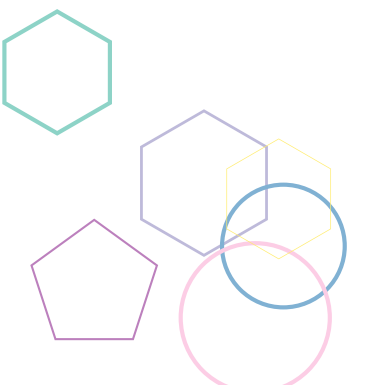[{"shape": "hexagon", "thickness": 3, "radius": 0.79, "center": [0.148, 0.812]}, {"shape": "hexagon", "thickness": 2, "radius": 0.94, "center": [0.53, 0.524]}, {"shape": "circle", "thickness": 3, "radius": 0.8, "center": [0.736, 0.361]}, {"shape": "circle", "thickness": 3, "radius": 0.97, "center": [0.663, 0.175]}, {"shape": "pentagon", "thickness": 1.5, "radius": 0.86, "center": [0.245, 0.258]}, {"shape": "hexagon", "thickness": 0.5, "radius": 0.78, "center": [0.724, 0.483]}]